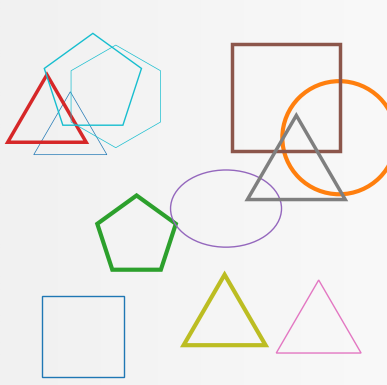[{"shape": "square", "thickness": 1, "radius": 0.53, "center": [0.213, 0.126]}, {"shape": "triangle", "thickness": 0.5, "radius": 0.54, "center": [0.181, 0.653]}, {"shape": "circle", "thickness": 3, "radius": 0.73, "center": [0.875, 0.642]}, {"shape": "pentagon", "thickness": 3, "radius": 0.53, "center": [0.352, 0.386]}, {"shape": "triangle", "thickness": 2.5, "radius": 0.58, "center": [0.121, 0.689]}, {"shape": "oval", "thickness": 1, "radius": 0.72, "center": [0.583, 0.458]}, {"shape": "square", "thickness": 2.5, "radius": 0.69, "center": [0.738, 0.746]}, {"shape": "triangle", "thickness": 1, "radius": 0.63, "center": [0.822, 0.146]}, {"shape": "triangle", "thickness": 2.5, "radius": 0.73, "center": [0.765, 0.555]}, {"shape": "triangle", "thickness": 3, "radius": 0.61, "center": [0.58, 0.164]}, {"shape": "pentagon", "thickness": 1, "radius": 0.66, "center": [0.24, 0.781]}, {"shape": "hexagon", "thickness": 0.5, "radius": 0.67, "center": [0.299, 0.75]}]